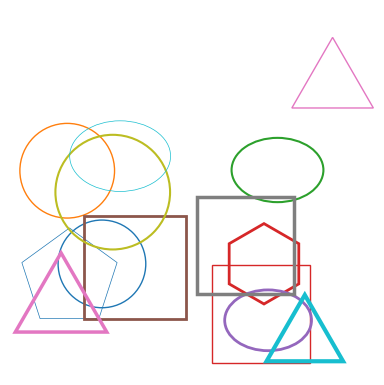[{"shape": "circle", "thickness": 1, "radius": 0.57, "center": [0.265, 0.315]}, {"shape": "pentagon", "thickness": 0.5, "radius": 0.65, "center": [0.18, 0.278]}, {"shape": "circle", "thickness": 1, "radius": 0.61, "center": [0.175, 0.557]}, {"shape": "oval", "thickness": 1.5, "radius": 0.6, "center": [0.721, 0.558]}, {"shape": "hexagon", "thickness": 2, "radius": 0.52, "center": [0.686, 0.315]}, {"shape": "square", "thickness": 1, "radius": 0.63, "center": [0.677, 0.185]}, {"shape": "oval", "thickness": 2, "radius": 0.56, "center": [0.696, 0.168]}, {"shape": "square", "thickness": 2, "radius": 0.67, "center": [0.351, 0.305]}, {"shape": "triangle", "thickness": 2.5, "radius": 0.69, "center": [0.159, 0.206]}, {"shape": "triangle", "thickness": 1, "radius": 0.61, "center": [0.864, 0.781]}, {"shape": "square", "thickness": 2.5, "radius": 0.63, "center": [0.638, 0.362]}, {"shape": "circle", "thickness": 1.5, "radius": 0.74, "center": [0.293, 0.501]}, {"shape": "triangle", "thickness": 3, "radius": 0.57, "center": [0.792, 0.119]}, {"shape": "oval", "thickness": 0.5, "radius": 0.66, "center": [0.312, 0.594]}]